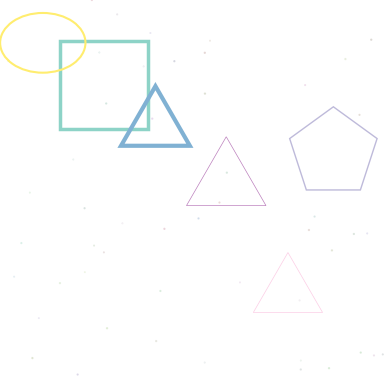[{"shape": "square", "thickness": 2.5, "radius": 0.57, "center": [0.27, 0.779]}, {"shape": "pentagon", "thickness": 1, "radius": 0.6, "center": [0.866, 0.603]}, {"shape": "triangle", "thickness": 3, "radius": 0.52, "center": [0.404, 0.673]}, {"shape": "triangle", "thickness": 0.5, "radius": 0.52, "center": [0.748, 0.24]}, {"shape": "triangle", "thickness": 0.5, "radius": 0.6, "center": [0.588, 0.526]}, {"shape": "oval", "thickness": 1.5, "radius": 0.55, "center": [0.111, 0.889]}]